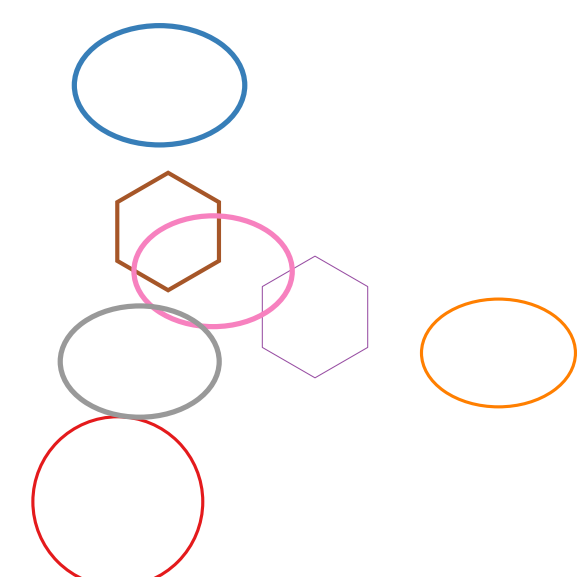[{"shape": "circle", "thickness": 1.5, "radius": 0.74, "center": [0.204, 0.13]}, {"shape": "oval", "thickness": 2.5, "radius": 0.74, "center": [0.276, 0.851]}, {"shape": "hexagon", "thickness": 0.5, "radius": 0.53, "center": [0.545, 0.45]}, {"shape": "oval", "thickness": 1.5, "radius": 0.67, "center": [0.863, 0.388]}, {"shape": "hexagon", "thickness": 2, "radius": 0.51, "center": [0.291, 0.598]}, {"shape": "oval", "thickness": 2.5, "radius": 0.69, "center": [0.369, 0.529]}, {"shape": "oval", "thickness": 2.5, "radius": 0.69, "center": [0.242, 0.373]}]